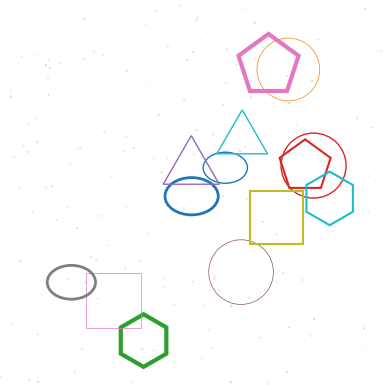[{"shape": "oval", "thickness": 2, "radius": 0.35, "center": [0.498, 0.49]}, {"shape": "oval", "thickness": 1, "radius": 0.29, "center": [0.585, 0.564]}, {"shape": "circle", "thickness": 0.5, "radius": 0.41, "center": [0.749, 0.82]}, {"shape": "hexagon", "thickness": 3, "radius": 0.34, "center": [0.373, 0.115]}, {"shape": "pentagon", "thickness": 1.5, "radius": 0.35, "center": [0.793, 0.568]}, {"shape": "circle", "thickness": 1, "radius": 0.42, "center": [0.814, 0.57]}, {"shape": "triangle", "thickness": 1, "radius": 0.42, "center": [0.497, 0.563]}, {"shape": "circle", "thickness": 0.5, "radius": 0.42, "center": [0.626, 0.293]}, {"shape": "pentagon", "thickness": 3, "radius": 0.41, "center": [0.697, 0.83]}, {"shape": "square", "thickness": 0.5, "radius": 0.36, "center": [0.294, 0.219]}, {"shape": "oval", "thickness": 2, "radius": 0.31, "center": [0.185, 0.267]}, {"shape": "square", "thickness": 1.5, "radius": 0.35, "center": [0.718, 0.436]}, {"shape": "triangle", "thickness": 1, "radius": 0.38, "center": [0.629, 0.639]}, {"shape": "hexagon", "thickness": 1.5, "radius": 0.35, "center": [0.856, 0.485]}]